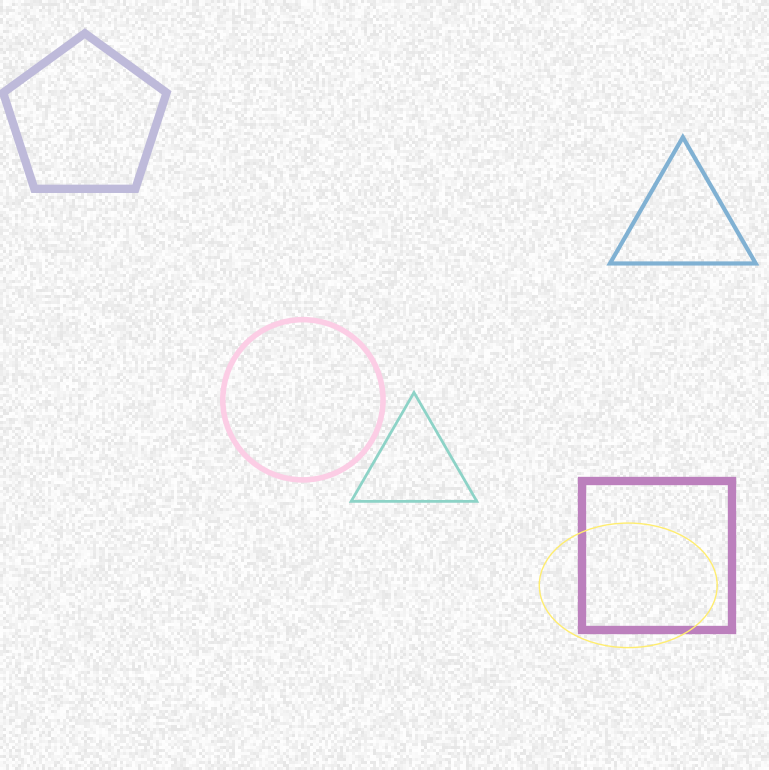[{"shape": "triangle", "thickness": 1, "radius": 0.47, "center": [0.538, 0.396]}, {"shape": "pentagon", "thickness": 3, "radius": 0.56, "center": [0.11, 0.845]}, {"shape": "triangle", "thickness": 1.5, "radius": 0.55, "center": [0.887, 0.712]}, {"shape": "circle", "thickness": 2, "radius": 0.52, "center": [0.393, 0.481]}, {"shape": "square", "thickness": 3, "radius": 0.48, "center": [0.853, 0.278]}, {"shape": "oval", "thickness": 0.5, "radius": 0.58, "center": [0.816, 0.24]}]